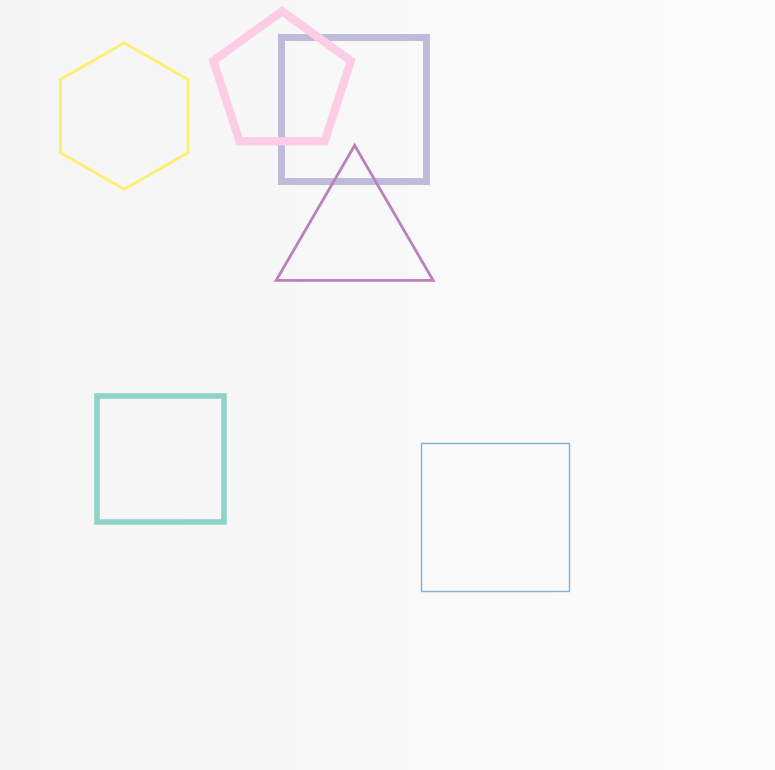[{"shape": "square", "thickness": 2, "radius": 0.41, "center": [0.207, 0.404]}, {"shape": "square", "thickness": 2.5, "radius": 0.47, "center": [0.456, 0.858]}, {"shape": "square", "thickness": 0.5, "radius": 0.48, "center": [0.639, 0.329]}, {"shape": "pentagon", "thickness": 3, "radius": 0.47, "center": [0.364, 0.892]}, {"shape": "triangle", "thickness": 1, "radius": 0.58, "center": [0.458, 0.694]}, {"shape": "hexagon", "thickness": 1, "radius": 0.48, "center": [0.16, 0.849]}]